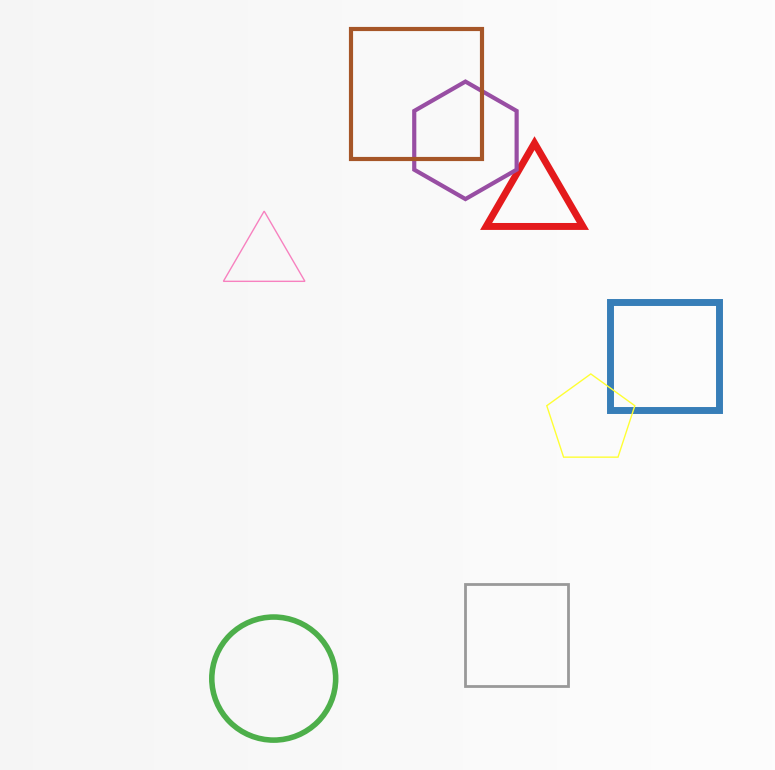[{"shape": "triangle", "thickness": 2.5, "radius": 0.36, "center": [0.69, 0.742]}, {"shape": "square", "thickness": 2.5, "radius": 0.35, "center": [0.858, 0.538]}, {"shape": "circle", "thickness": 2, "radius": 0.4, "center": [0.353, 0.119]}, {"shape": "hexagon", "thickness": 1.5, "radius": 0.38, "center": [0.601, 0.818]}, {"shape": "pentagon", "thickness": 0.5, "radius": 0.3, "center": [0.762, 0.455]}, {"shape": "square", "thickness": 1.5, "radius": 0.42, "center": [0.538, 0.878]}, {"shape": "triangle", "thickness": 0.5, "radius": 0.3, "center": [0.341, 0.665]}, {"shape": "square", "thickness": 1, "radius": 0.33, "center": [0.666, 0.175]}]